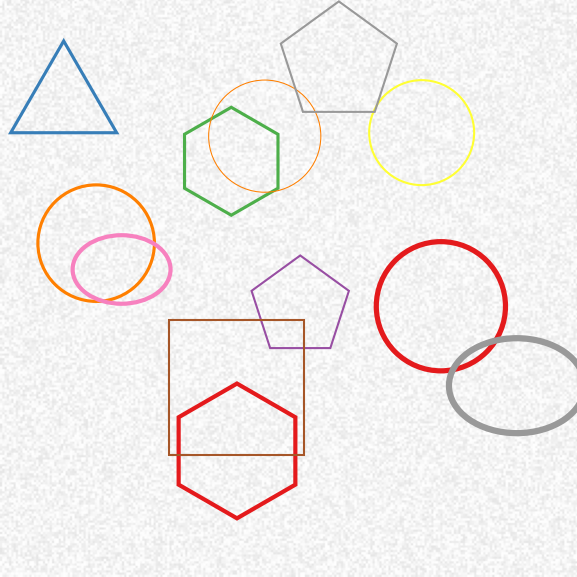[{"shape": "circle", "thickness": 2.5, "radius": 0.56, "center": [0.763, 0.469]}, {"shape": "hexagon", "thickness": 2, "radius": 0.58, "center": [0.41, 0.218]}, {"shape": "triangle", "thickness": 1.5, "radius": 0.53, "center": [0.11, 0.822]}, {"shape": "hexagon", "thickness": 1.5, "radius": 0.47, "center": [0.4, 0.72]}, {"shape": "pentagon", "thickness": 1, "radius": 0.44, "center": [0.52, 0.468]}, {"shape": "circle", "thickness": 1.5, "radius": 0.5, "center": [0.166, 0.578]}, {"shape": "circle", "thickness": 0.5, "radius": 0.49, "center": [0.458, 0.763]}, {"shape": "circle", "thickness": 1, "radius": 0.45, "center": [0.73, 0.769]}, {"shape": "square", "thickness": 1, "radius": 0.59, "center": [0.41, 0.328]}, {"shape": "oval", "thickness": 2, "radius": 0.42, "center": [0.211, 0.533]}, {"shape": "oval", "thickness": 3, "radius": 0.59, "center": [0.895, 0.331]}, {"shape": "pentagon", "thickness": 1, "radius": 0.53, "center": [0.587, 0.891]}]